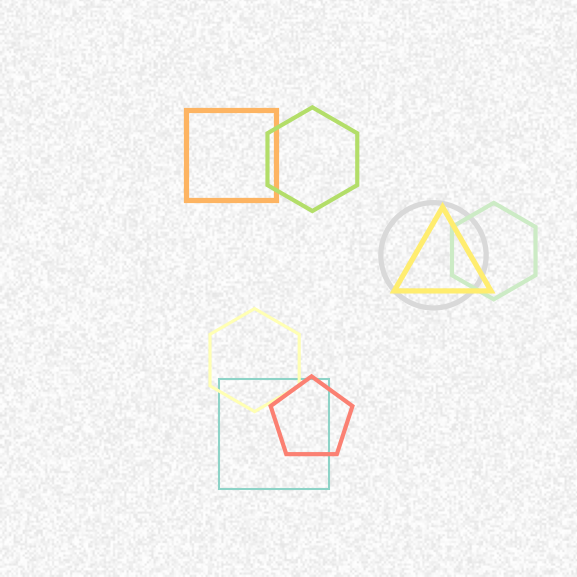[{"shape": "square", "thickness": 1, "radius": 0.48, "center": [0.474, 0.248]}, {"shape": "hexagon", "thickness": 1.5, "radius": 0.45, "center": [0.441, 0.376]}, {"shape": "pentagon", "thickness": 2, "radius": 0.37, "center": [0.539, 0.273]}, {"shape": "square", "thickness": 2.5, "radius": 0.39, "center": [0.399, 0.731]}, {"shape": "hexagon", "thickness": 2, "radius": 0.45, "center": [0.541, 0.723]}, {"shape": "circle", "thickness": 2.5, "radius": 0.46, "center": [0.751, 0.557]}, {"shape": "hexagon", "thickness": 2, "radius": 0.42, "center": [0.855, 0.564]}, {"shape": "triangle", "thickness": 2.5, "radius": 0.48, "center": [0.766, 0.544]}]